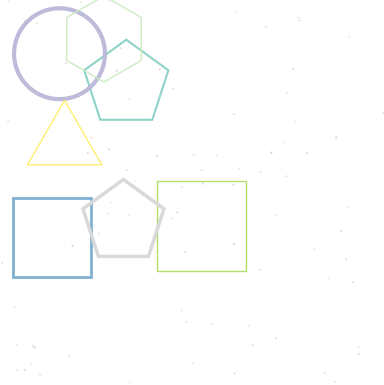[{"shape": "pentagon", "thickness": 1.5, "radius": 0.57, "center": [0.328, 0.782]}, {"shape": "circle", "thickness": 3, "radius": 0.59, "center": [0.155, 0.861]}, {"shape": "square", "thickness": 2, "radius": 0.51, "center": [0.136, 0.383]}, {"shape": "square", "thickness": 1, "radius": 0.58, "center": [0.523, 0.412]}, {"shape": "pentagon", "thickness": 2.5, "radius": 0.55, "center": [0.321, 0.423]}, {"shape": "hexagon", "thickness": 1, "radius": 0.56, "center": [0.27, 0.899]}, {"shape": "triangle", "thickness": 1, "radius": 0.56, "center": [0.168, 0.628]}]